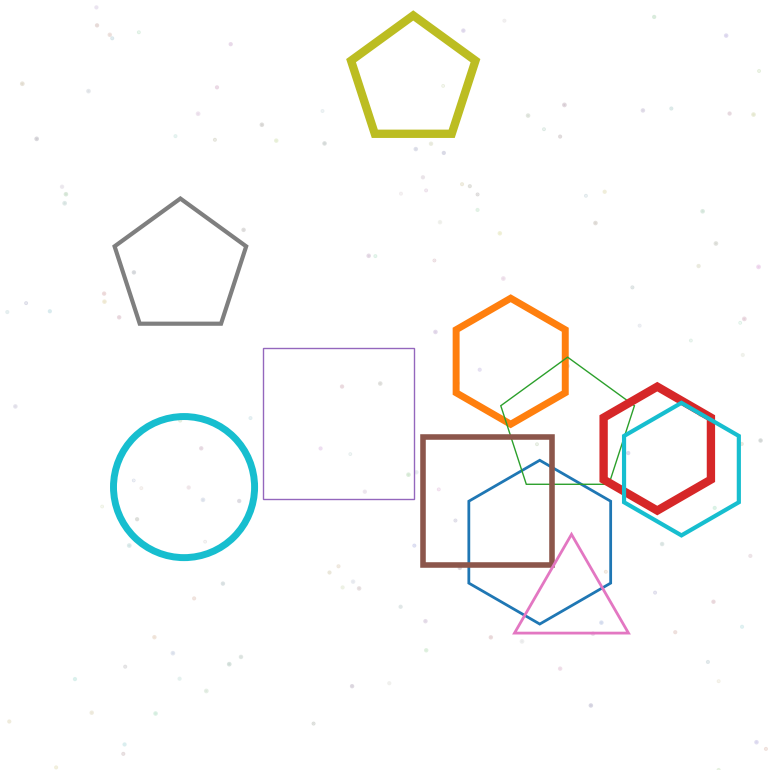[{"shape": "hexagon", "thickness": 1, "radius": 0.53, "center": [0.701, 0.296]}, {"shape": "hexagon", "thickness": 2.5, "radius": 0.41, "center": [0.663, 0.531]}, {"shape": "pentagon", "thickness": 0.5, "radius": 0.46, "center": [0.737, 0.445]}, {"shape": "hexagon", "thickness": 3, "radius": 0.4, "center": [0.854, 0.417]}, {"shape": "square", "thickness": 0.5, "radius": 0.49, "center": [0.44, 0.45]}, {"shape": "square", "thickness": 2, "radius": 0.42, "center": [0.633, 0.349]}, {"shape": "triangle", "thickness": 1, "radius": 0.43, "center": [0.742, 0.221]}, {"shape": "pentagon", "thickness": 1.5, "radius": 0.45, "center": [0.234, 0.652]}, {"shape": "pentagon", "thickness": 3, "radius": 0.42, "center": [0.537, 0.895]}, {"shape": "hexagon", "thickness": 1.5, "radius": 0.43, "center": [0.885, 0.391]}, {"shape": "circle", "thickness": 2.5, "radius": 0.46, "center": [0.239, 0.367]}]